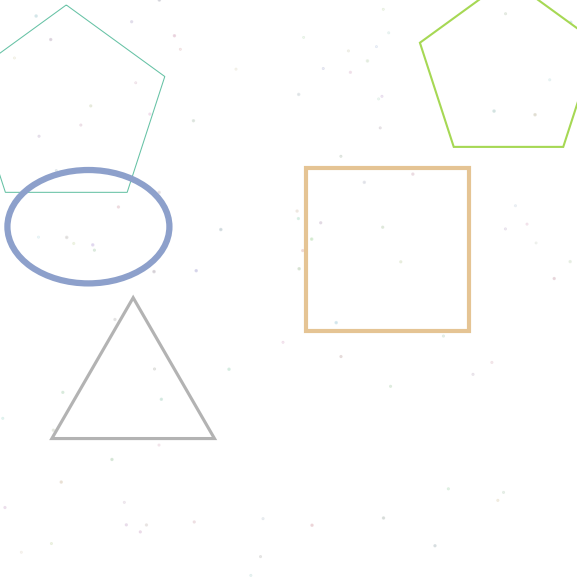[{"shape": "pentagon", "thickness": 0.5, "radius": 0.9, "center": [0.115, 0.811]}, {"shape": "oval", "thickness": 3, "radius": 0.7, "center": [0.153, 0.607]}, {"shape": "pentagon", "thickness": 1, "radius": 0.81, "center": [0.881, 0.875]}, {"shape": "square", "thickness": 2, "radius": 0.7, "center": [0.671, 0.567]}, {"shape": "triangle", "thickness": 1.5, "radius": 0.81, "center": [0.231, 0.321]}]